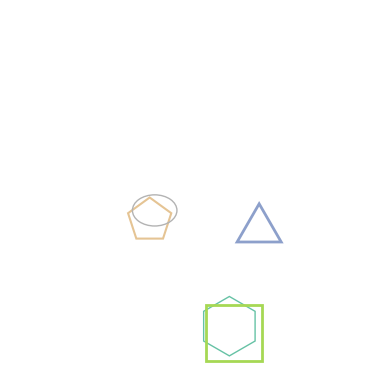[{"shape": "hexagon", "thickness": 1, "radius": 0.39, "center": [0.596, 0.153]}, {"shape": "triangle", "thickness": 2, "radius": 0.33, "center": [0.673, 0.405]}, {"shape": "square", "thickness": 2, "radius": 0.37, "center": [0.608, 0.135]}, {"shape": "pentagon", "thickness": 1.5, "radius": 0.3, "center": [0.389, 0.428]}, {"shape": "oval", "thickness": 1, "radius": 0.29, "center": [0.402, 0.453]}]